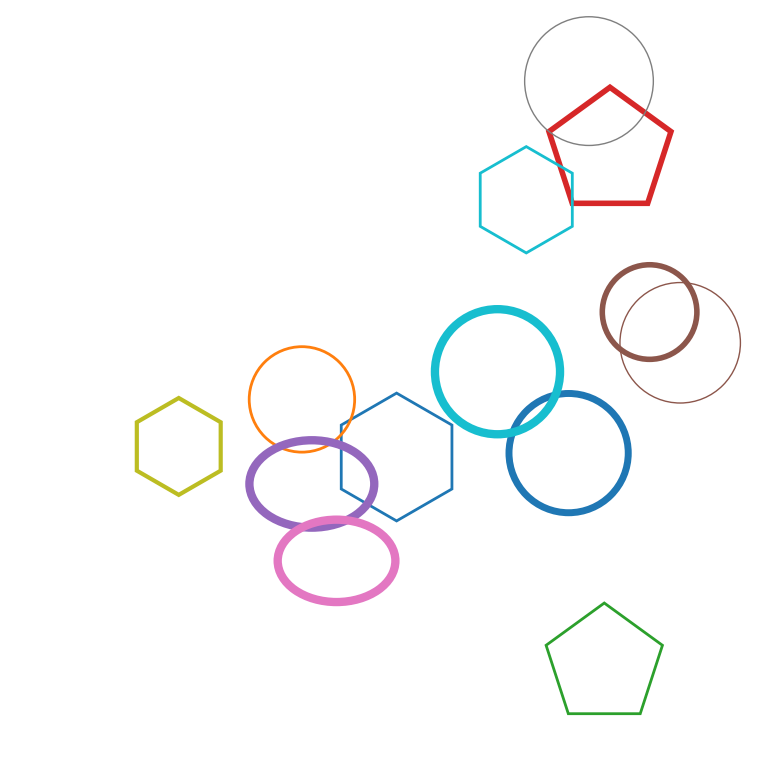[{"shape": "circle", "thickness": 2.5, "radius": 0.39, "center": [0.738, 0.412]}, {"shape": "hexagon", "thickness": 1, "radius": 0.42, "center": [0.515, 0.406]}, {"shape": "circle", "thickness": 1, "radius": 0.34, "center": [0.392, 0.481]}, {"shape": "pentagon", "thickness": 1, "radius": 0.4, "center": [0.785, 0.137]}, {"shape": "pentagon", "thickness": 2, "radius": 0.42, "center": [0.792, 0.803]}, {"shape": "oval", "thickness": 3, "radius": 0.41, "center": [0.405, 0.371]}, {"shape": "circle", "thickness": 0.5, "radius": 0.39, "center": [0.883, 0.555]}, {"shape": "circle", "thickness": 2, "radius": 0.31, "center": [0.844, 0.595]}, {"shape": "oval", "thickness": 3, "radius": 0.38, "center": [0.437, 0.272]}, {"shape": "circle", "thickness": 0.5, "radius": 0.42, "center": [0.765, 0.895]}, {"shape": "hexagon", "thickness": 1.5, "radius": 0.31, "center": [0.232, 0.42]}, {"shape": "circle", "thickness": 3, "radius": 0.41, "center": [0.646, 0.517]}, {"shape": "hexagon", "thickness": 1, "radius": 0.35, "center": [0.683, 0.741]}]